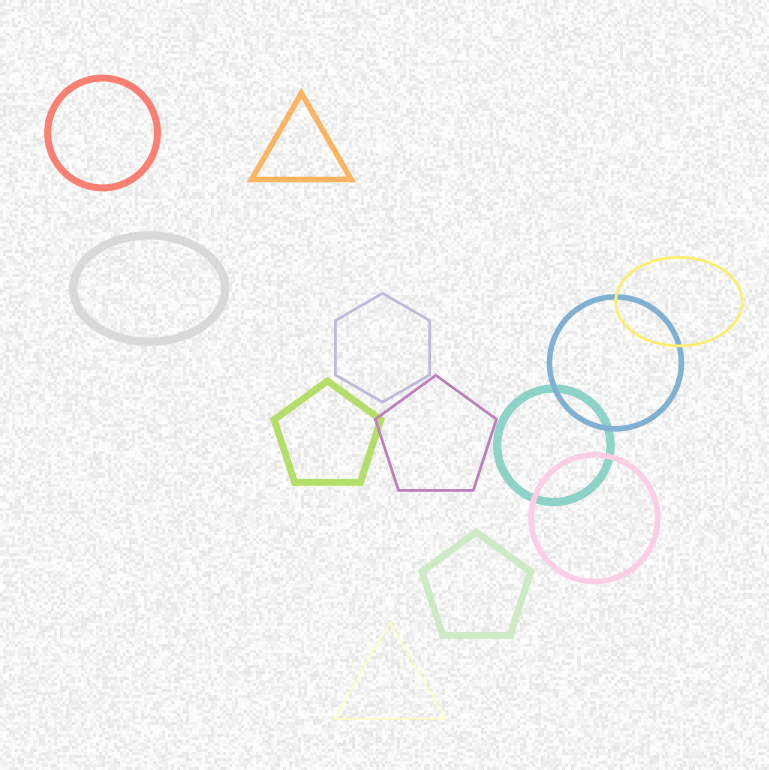[{"shape": "circle", "thickness": 3, "radius": 0.37, "center": [0.719, 0.422]}, {"shape": "triangle", "thickness": 0.5, "radius": 0.42, "center": [0.507, 0.108]}, {"shape": "hexagon", "thickness": 1, "radius": 0.35, "center": [0.497, 0.548]}, {"shape": "circle", "thickness": 2.5, "radius": 0.36, "center": [0.133, 0.827]}, {"shape": "circle", "thickness": 2, "radius": 0.43, "center": [0.799, 0.529]}, {"shape": "triangle", "thickness": 2, "radius": 0.37, "center": [0.391, 0.804]}, {"shape": "pentagon", "thickness": 2.5, "radius": 0.36, "center": [0.425, 0.432]}, {"shape": "circle", "thickness": 2, "radius": 0.41, "center": [0.772, 0.327]}, {"shape": "oval", "thickness": 3, "radius": 0.49, "center": [0.194, 0.625]}, {"shape": "pentagon", "thickness": 1, "radius": 0.41, "center": [0.566, 0.43]}, {"shape": "pentagon", "thickness": 2.5, "radius": 0.37, "center": [0.619, 0.235]}, {"shape": "oval", "thickness": 1, "radius": 0.41, "center": [0.882, 0.608]}]